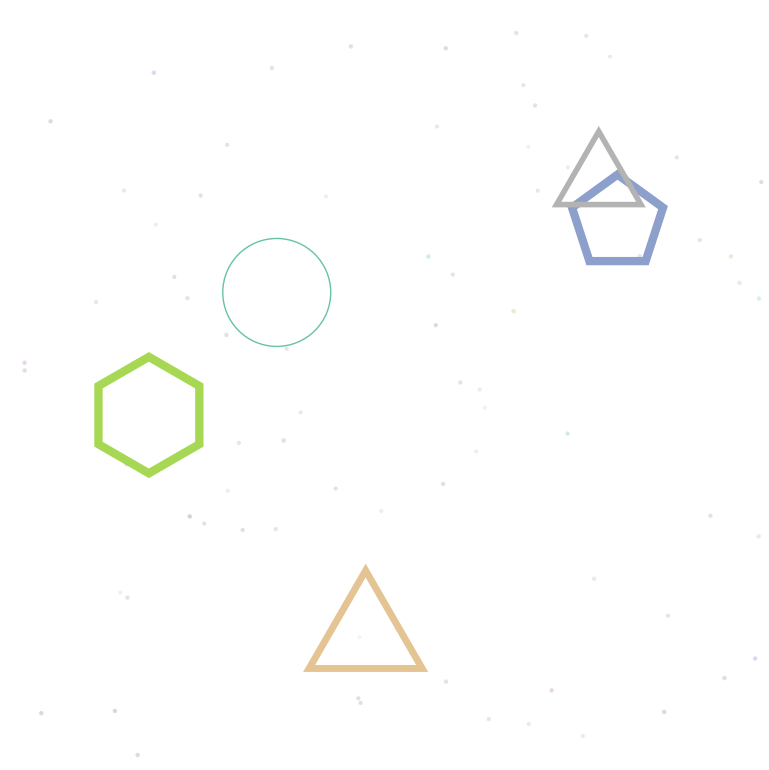[{"shape": "circle", "thickness": 0.5, "radius": 0.35, "center": [0.359, 0.62]}, {"shape": "pentagon", "thickness": 3, "radius": 0.31, "center": [0.802, 0.711]}, {"shape": "hexagon", "thickness": 3, "radius": 0.38, "center": [0.193, 0.461]}, {"shape": "triangle", "thickness": 2.5, "radius": 0.42, "center": [0.475, 0.174]}, {"shape": "triangle", "thickness": 2, "radius": 0.32, "center": [0.778, 0.766]}]